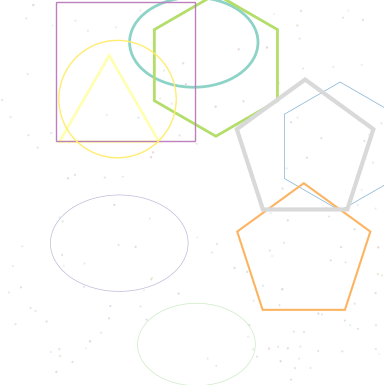[{"shape": "oval", "thickness": 2, "radius": 0.83, "center": [0.503, 0.89]}, {"shape": "triangle", "thickness": 2, "radius": 0.75, "center": [0.284, 0.707]}, {"shape": "oval", "thickness": 0.5, "radius": 0.89, "center": [0.31, 0.368]}, {"shape": "hexagon", "thickness": 0.5, "radius": 0.84, "center": [0.883, 0.62]}, {"shape": "pentagon", "thickness": 1.5, "radius": 0.91, "center": [0.789, 0.342]}, {"shape": "hexagon", "thickness": 2, "radius": 0.92, "center": [0.561, 0.831]}, {"shape": "pentagon", "thickness": 3, "radius": 0.93, "center": [0.792, 0.607]}, {"shape": "square", "thickness": 1, "radius": 0.9, "center": [0.326, 0.815]}, {"shape": "oval", "thickness": 0.5, "radius": 0.76, "center": [0.51, 0.105]}, {"shape": "circle", "thickness": 1, "radius": 0.76, "center": [0.305, 0.743]}]